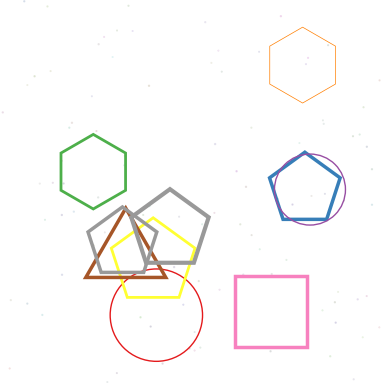[{"shape": "circle", "thickness": 1, "radius": 0.6, "center": [0.406, 0.181]}, {"shape": "pentagon", "thickness": 2.5, "radius": 0.48, "center": [0.792, 0.508]}, {"shape": "hexagon", "thickness": 2, "radius": 0.48, "center": [0.242, 0.554]}, {"shape": "circle", "thickness": 1, "radius": 0.46, "center": [0.805, 0.508]}, {"shape": "hexagon", "thickness": 0.5, "radius": 0.49, "center": [0.786, 0.831]}, {"shape": "pentagon", "thickness": 2, "radius": 0.57, "center": [0.398, 0.32]}, {"shape": "triangle", "thickness": 2.5, "radius": 0.6, "center": [0.327, 0.339]}, {"shape": "square", "thickness": 2.5, "radius": 0.46, "center": [0.704, 0.19]}, {"shape": "pentagon", "thickness": 2.5, "radius": 0.47, "center": [0.318, 0.368]}, {"shape": "pentagon", "thickness": 3, "radius": 0.53, "center": [0.441, 0.403]}]